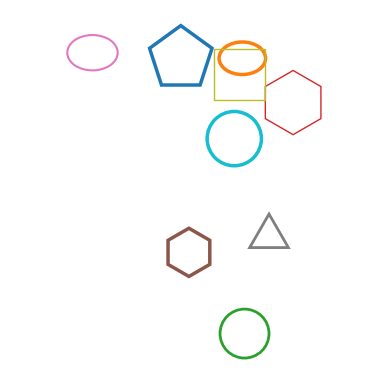[{"shape": "pentagon", "thickness": 2.5, "radius": 0.43, "center": [0.47, 0.848]}, {"shape": "oval", "thickness": 2.5, "radius": 0.3, "center": [0.629, 0.849]}, {"shape": "circle", "thickness": 2, "radius": 0.32, "center": [0.635, 0.134]}, {"shape": "hexagon", "thickness": 1, "radius": 0.42, "center": [0.761, 0.734]}, {"shape": "hexagon", "thickness": 2.5, "radius": 0.31, "center": [0.491, 0.345]}, {"shape": "oval", "thickness": 1.5, "radius": 0.33, "center": [0.24, 0.863]}, {"shape": "triangle", "thickness": 2, "radius": 0.29, "center": [0.699, 0.386]}, {"shape": "square", "thickness": 1, "radius": 0.33, "center": [0.622, 0.806]}, {"shape": "circle", "thickness": 2.5, "radius": 0.35, "center": [0.609, 0.64]}]